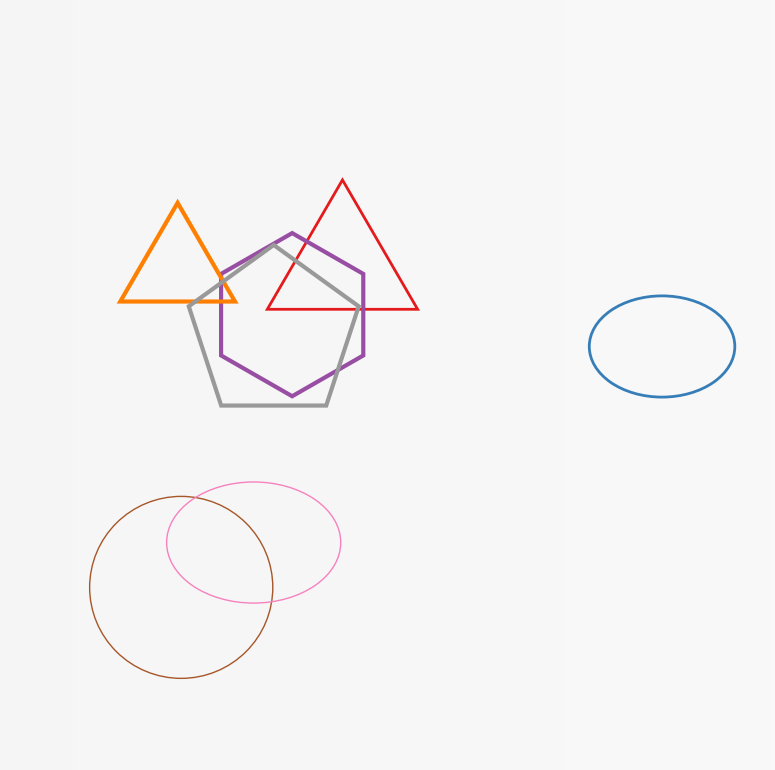[{"shape": "triangle", "thickness": 1, "radius": 0.56, "center": [0.442, 0.654]}, {"shape": "oval", "thickness": 1, "radius": 0.47, "center": [0.854, 0.55]}, {"shape": "hexagon", "thickness": 1.5, "radius": 0.53, "center": [0.377, 0.591]}, {"shape": "triangle", "thickness": 1.5, "radius": 0.43, "center": [0.229, 0.651]}, {"shape": "circle", "thickness": 0.5, "radius": 0.59, "center": [0.234, 0.237]}, {"shape": "oval", "thickness": 0.5, "radius": 0.56, "center": [0.327, 0.295]}, {"shape": "pentagon", "thickness": 1.5, "radius": 0.58, "center": [0.353, 0.567]}]